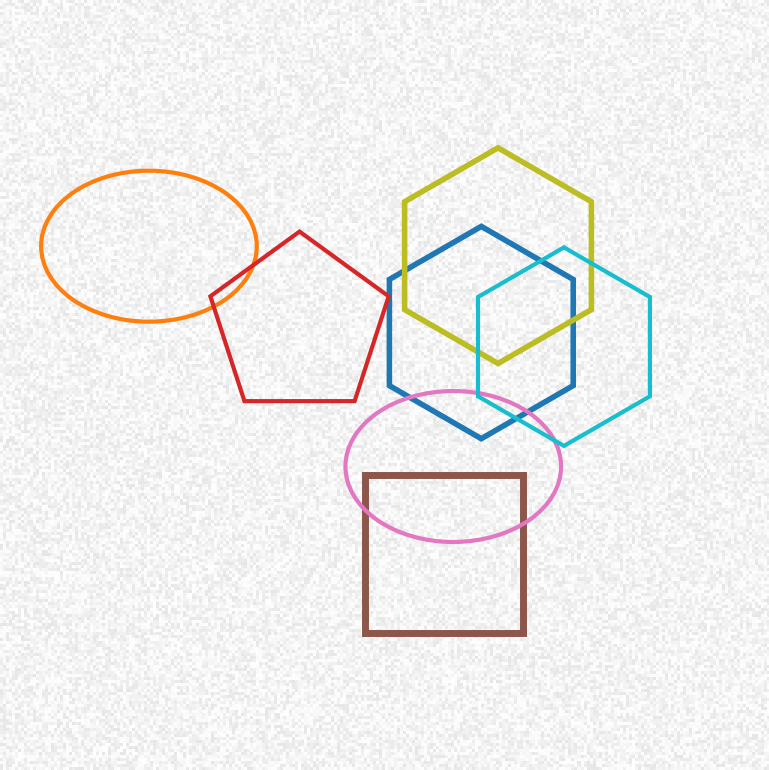[{"shape": "hexagon", "thickness": 2, "radius": 0.69, "center": [0.625, 0.568]}, {"shape": "oval", "thickness": 1.5, "radius": 0.7, "center": [0.193, 0.68]}, {"shape": "pentagon", "thickness": 1.5, "radius": 0.61, "center": [0.389, 0.578]}, {"shape": "square", "thickness": 2.5, "radius": 0.51, "center": [0.576, 0.281]}, {"shape": "oval", "thickness": 1.5, "radius": 0.7, "center": [0.589, 0.394]}, {"shape": "hexagon", "thickness": 2, "radius": 0.7, "center": [0.647, 0.668]}, {"shape": "hexagon", "thickness": 1.5, "radius": 0.64, "center": [0.732, 0.55]}]